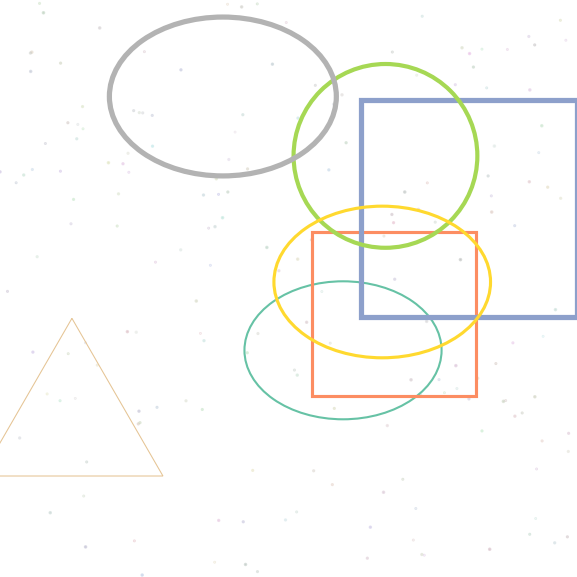[{"shape": "oval", "thickness": 1, "radius": 0.85, "center": [0.594, 0.393]}, {"shape": "square", "thickness": 1.5, "radius": 0.71, "center": [0.683, 0.455]}, {"shape": "square", "thickness": 2.5, "radius": 0.94, "center": [0.812, 0.638]}, {"shape": "circle", "thickness": 2, "radius": 0.8, "center": [0.667, 0.729]}, {"shape": "oval", "thickness": 1.5, "radius": 0.94, "center": [0.662, 0.511]}, {"shape": "triangle", "thickness": 0.5, "radius": 0.91, "center": [0.125, 0.266]}, {"shape": "oval", "thickness": 2.5, "radius": 0.98, "center": [0.386, 0.832]}]